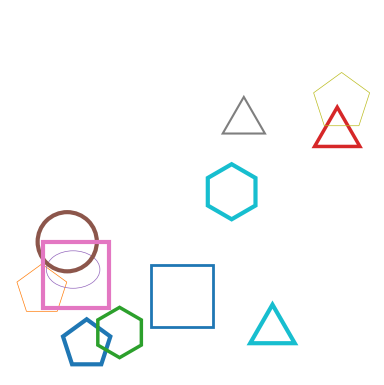[{"shape": "pentagon", "thickness": 3, "radius": 0.32, "center": [0.225, 0.106]}, {"shape": "square", "thickness": 2, "radius": 0.4, "center": [0.473, 0.231]}, {"shape": "pentagon", "thickness": 0.5, "radius": 0.34, "center": [0.109, 0.246]}, {"shape": "hexagon", "thickness": 2.5, "radius": 0.33, "center": [0.311, 0.136]}, {"shape": "triangle", "thickness": 2.5, "radius": 0.34, "center": [0.876, 0.654]}, {"shape": "oval", "thickness": 0.5, "radius": 0.35, "center": [0.19, 0.3]}, {"shape": "circle", "thickness": 3, "radius": 0.38, "center": [0.175, 0.372]}, {"shape": "square", "thickness": 3, "radius": 0.43, "center": [0.198, 0.286]}, {"shape": "triangle", "thickness": 1.5, "radius": 0.32, "center": [0.633, 0.685]}, {"shape": "pentagon", "thickness": 0.5, "radius": 0.38, "center": [0.887, 0.735]}, {"shape": "triangle", "thickness": 3, "radius": 0.33, "center": [0.708, 0.142]}, {"shape": "hexagon", "thickness": 3, "radius": 0.36, "center": [0.602, 0.502]}]